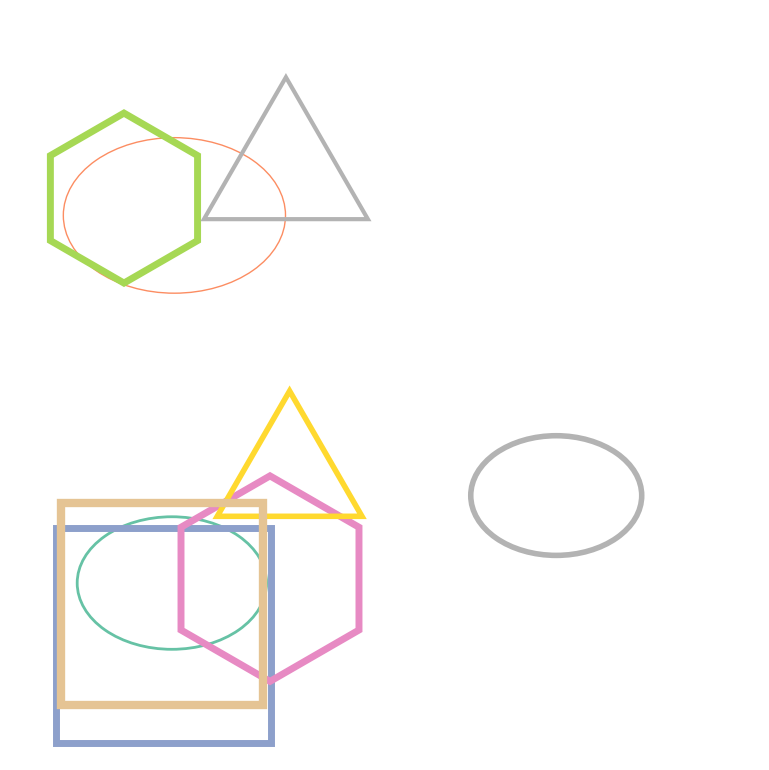[{"shape": "oval", "thickness": 1, "radius": 0.61, "center": [0.223, 0.243]}, {"shape": "oval", "thickness": 0.5, "radius": 0.72, "center": [0.227, 0.72]}, {"shape": "square", "thickness": 2.5, "radius": 0.7, "center": [0.213, 0.175]}, {"shape": "hexagon", "thickness": 2.5, "radius": 0.67, "center": [0.351, 0.249]}, {"shape": "hexagon", "thickness": 2.5, "radius": 0.55, "center": [0.161, 0.743]}, {"shape": "triangle", "thickness": 2, "radius": 0.54, "center": [0.376, 0.384]}, {"shape": "square", "thickness": 3, "radius": 0.66, "center": [0.211, 0.216]}, {"shape": "oval", "thickness": 2, "radius": 0.56, "center": [0.722, 0.356]}, {"shape": "triangle", "thickness": 1.5, "radius": 0.61, "center": [0.371, 0.777]}]